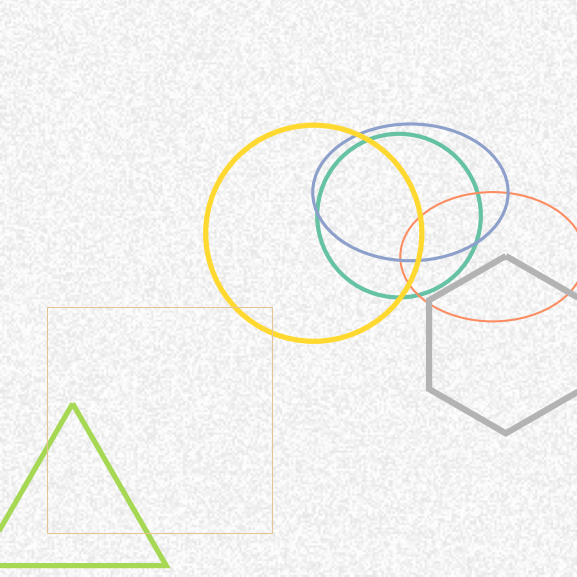[{"shape": "circle", "thickness": 2, "radius": 0.71, "center": [0.691, 0.626]}, {"shape": "oval", "thickness": 1, "radius": 0.8, "center": [0.853, 0.555]}, {"shape": "oval", "thickness": 1.5, "radius": 0.85, "center": [0.711, 0.666]}, {"shape": "triangle", "thickness": 2.5, "radius": 0.94, "center": [0.126, 0.113]}, {"shape": "circle", "thickness": 2.5, "radius": 0.94, "center": [0.543, 0.595]}, {"shape": "square", "thickness": 0.5, "radius": 0.98, "center": [0.276, 0.272]}, {"shape": "hexagon", "thickness": 3, "radius": 0.77, "center": [0.876, 0.402]}]